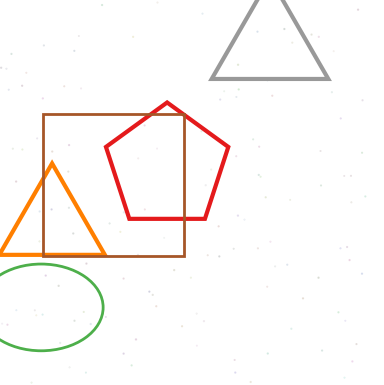[{"shape": "pentagon", "thickness": 3, "radius": 0.84, "center": [0.434, 0.567]}, {"shape": "oval", "thickness": 2, "radius": 0.8, "center": [0.107, 0.202]}, {"shape": "triangle", "thickness": 3, "radius": 0.79, "center": [0.135, 0.417]}, {"shape": "square", "thickness": 2, "radius": 0.92, "center": [0.295, 0.519]}, {"shape": "triangle", "thickness": 3, "radius": 0.87, "center": [0.701, 0.882]}]